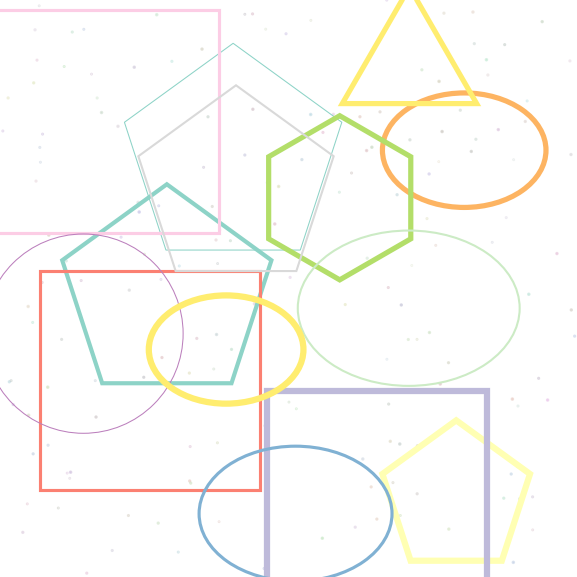[{"shape": "pentagon", "thickness": 0.5, "radius": 0.99, "center": [0.404, 0.726]}, {"shape": "pentagon", "thickness": 2, "radius": 0.95, "center": [0.289, 0.49]}, {"shape": "pentagon", "thickness": 3, "radius": 0.67, "center": [0.79, 0.137]}, {"shape": "square", "thickness": 3, "radius": 0.95, "center": [0.653, 0.131]}, {"shape": "square", "thickness": 1.5, "radius": 0.95, "center": [0.26, 0.34]}, {"shape": "oval", "thickness": 1.5, "radius": 0.84, "center": [0.512, 0.11]}, {"shape": "oval", "thickness": 2.5, "radius": 0.71, "center": [0.804, 0.739]}, {"shape": "hexagon", "thickness": 2.5, "radius": 0.71, "center": [0.588, 0.657]}, {"shape": "square", "thickness": 1.5, "radius": 0.97, "center": [0.186, 0.789]}, {"shape": "pentagon", "thickness": 1, "radius": 0.89, "center": [0.409, 0.674]}, {"shape": "circle", "thickness": 0.5, "radius": 0.86, "center": [0.145, 0.421]}, {"shape": "oval", "thickness": 1, "radius": 0.96, "center": [0.708, 0.465]}, {"shape": "oval", "thickness": 3, "radius": 0.67, "center": [0.392, 0.394]}, {"shape": "triangle", "thickness": 2.5, "radius": 0.67, "center": [0.709, 0.887]}]